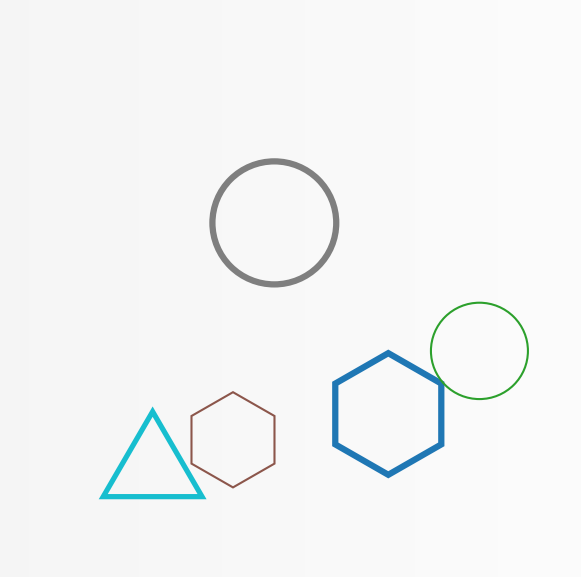[{"shape": "hexagon", "thickness": 3, "radius": 0.53, "center": [0.668, 0.282]}, {"shape": "circle", "thickness": 1, "radius": 0.42, "center": [0.825, 0.392]}, {"shape": "hexagon", "thickness": 1, "radius": 0.41, "center": [0.401, 0.238]}, {"shape": "circle", "thickness": 3, "radius": 0.53, "center": [0.472, 0.613]}, {"shape": "triangle", "thickness": 2.5, "radius": 0.49, "center": [0.263, 0.188]}]